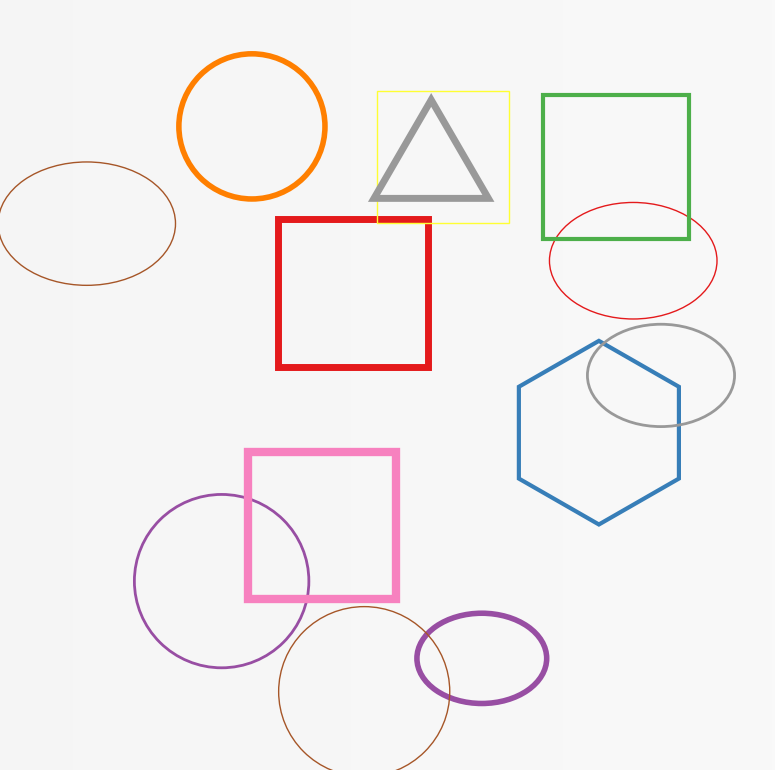[{"shape": "square", "thickness": 2.5, "radius": 0.48, "center": [0.455, 0.62]}, {"shape": "oval", "thickness": 0.5, "radius": 0.54, "center": [0.817, 0.661]}, {"shape": "hexagon", "thickness": 1.5, "radius": 0.6, "center": [0.773, 0.438]}, {"shape": "square", "thickness": 1.5, "radius": 0.47, "center": [0.795, 0.784]}, {"shape": "oval", "thickness": 2, "radius": 0.42, "center": [0.622, 0.145]}, {"shape": "circle", "thickness": 1, "radius": 0.56, "center": [0.286, 0.245]}, {"shape": "circle", "thickness": 2, "radius": 0.47, "center": [0.325, 0.836]}, {"shape": "square", "thickness": 0.5, "radius": 0.43, "center": [0.572, 0.796]}, {"shape": "circle", "thickness": 0.5, "radius": 0.55, "center": [0.47, 0.102]}, {"shape": "oval", "thickness": 0.5, "radius": 0.57, "center": [0.112, 0.71]}, {"shape": "square", "thickness": 3, "radius": 0.48, "center": [0.416, 0.318]}, {"shape": "oval", "thickness": 1, "radius": 0.47, "center": [0.853, 0.512]}, {"shape": "triangle", "thickness": 2.5, "radius": 0.43, "center": [0.556, 0.785]}]